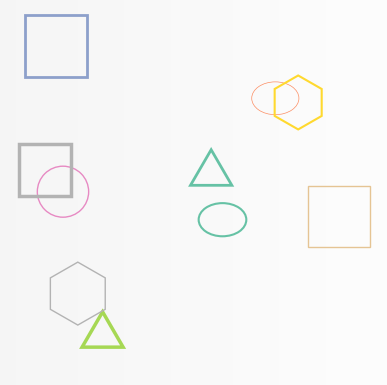[{"shape": "oval", "thickness": 1.5, "radius": 0.31, "center": [0.574, 0.429]}, {"shape": "triangle", "thickness": 2, "radius": 0.31, "center": [0.545, 0.549]}, {"shape": "oval", "thickness": 0.5, "radius": 0.3, "center": [0.71, 0.745]}, {"shape": "square", "thickness": 2, "radius": 0.4, "center": [0.144, 0.881]}, {"shape": "circle", "thickness": 1, "radius": 0.33, "center": [0.163, 0.502]}, {"shape": "triangle", "thickness": 2.5, "radius": 0.31, "center": [0.265, 0.129]}, {"shape": "hexagon", "thickness": 1.5, "radius": 0.35, "center": [0.769, 0.734]}, {"shape": "square", "thickness": 1, "radius": 0.4, "center": [0.875, 0.437]}, {"shape": "hexagon", "thickness": 1, "radius": 0.41, "center": [0.201, 0.237]}, {"shape": "square", "thickness": 2.5, "radius": 0.34, "center": [0.117, 0.558]}]